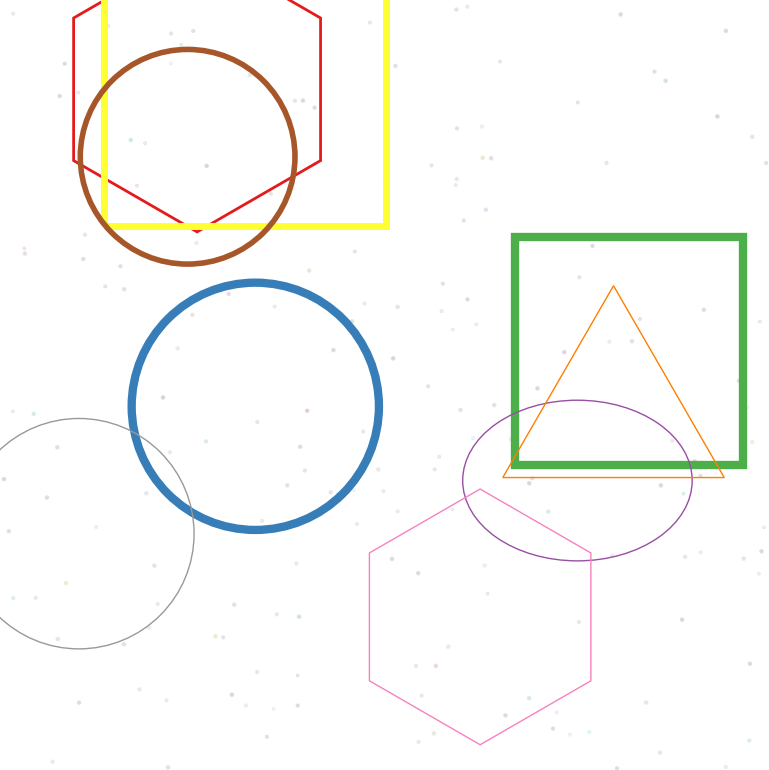[{"shape": "hexagon", "thickness": 1, "radius": 0.93, "center": [0.256, 0.884]}, {"shape": "circle", "thickness": 3, "radius": 0.8, "center": [0.332, 0.472]}, {"shape": "square", "thickness": 3, "radius": 0.74, "center": [0.817, 0.545]}, {"shape": "oval", "thickness": 0.5, "radius": 0.75, "center": [0.75, 0.376]}, {"shape": "triangle", "thickness": 0.5, "radius": 0.83, "center": [0.797, 0.463]}, {"shape": "square", "thickness": 2.5, "radius": 0.92, "center": [0.319, 0.89]}, {"shape": "circle", "thickness": 2, "radius": 0.7, "center": [0.244, 0.796]}, {"shape": "hexagon", "thickness": 0.5, "radius": 0.83, "center": [0.624, 0.199]}, {"shape": "circle", "thickness": 0.5, "radius": 0.75, "center": [0.102, 0.307]}]